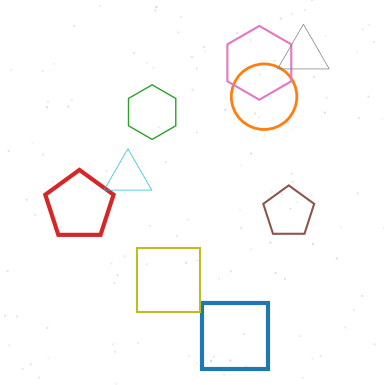[{"shape": "square", "thickness": 3, "radius": 0.43, "center": [0.61, 0.128]}, {"shape": "circle", "thickness": 2, "radius": 0.43, "center": [0.686, 0.749]}, {"shape": "hexagon", "thickness": 1, "radius": 0.35, "center": [0.395, 0.709]}, {"shape": "pentagon", "thickness": 3, "radius": 0.47, "center": [0.206, 0.465]}, {"shape": "pentagon", "thickness": 1.5, "radius": 0.35, "center": [0.75, 0.449]}, {"shape": "hexagon", "thickness": 1.5, "radius": 0.48, "center": [0.674, 0.837]}, {"shape": "triangle", "thickness": 0.5, "radius": 0.39, "center": [0.788, 0.86]}, {"shape": "square", "thickness": 1.5, "radius": 0.41, "center": [0.438, 0.273]}, {"shape": "triangle", "thickness": 0.5, "radius": 0.36, "center": [0.332, 0.542]}]